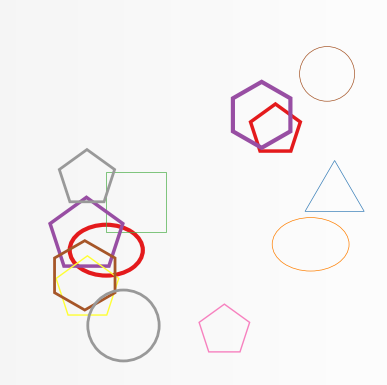[{"shape": "pentagon", "thickness": 2.5, "radius": 0.34, "center": [0.711, 0.662]}, {"shape": "oval", "thickness": 3, "radius": 0.47, "center": [0.274, 0.35]}, {"shape": "triangle", "thickness": 0.5, "radius": 0.44, "center": [0.864, 0.495]}, {"shape": "square", "thickness": 0.5, "radius": 0.39, "center": [0.351, 0.476]}, {"shape": "pentagon", "thickness": 2.5, "radius": 0.49, "center": [0.223, 0.389]}, {"shape": "hexagon", "thickness": 3, "radius": 0.43, "center": [0.675, 0.702]}, {"shape": "oval", "thickness": 0.5, "radius": 0.5, "center": [0.802, 0.365]}, {"shape": "pentagon", "thickness": 1, "radius": 0.42, "center": [0.226, 0.25]}, {"shape": "hexagon", "thickness": 2, "radius": 0.45, "center": [0.219, 0.285]}, {"shape": "circle", "thickness": 0.5, "radius": 0.36, "center": [0.844, 0.808]}, {"shape": "pentagon", "thickness": 1, "radius": 0.34, "center": [0.579, 0.141]}, {"shape": "circle", "thickness": 2, "radius": 0.46, "center": [0.319, 0.155]}, {"shape": "pentagon", "thickness": 2, "radius": 0.37, "center": [0.224, 0.537]}]